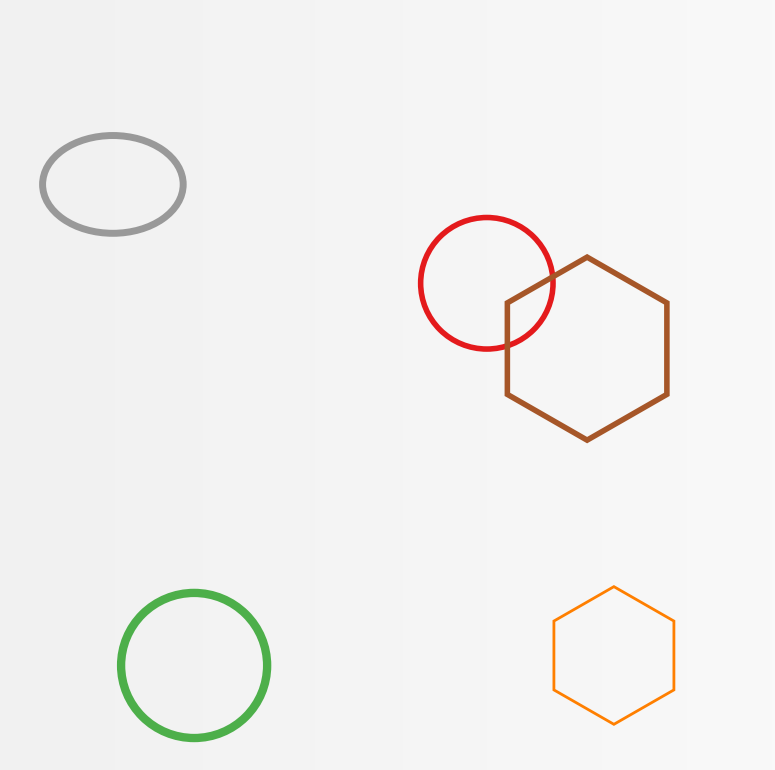[{"shape": "circle", "thickness": 2, "radius": 0.43, "center": [0.628, 0.632]}, {"shape": "circle", "thickness": 3, "radius": 0.47, "center": [0.25, 0.136]}, {"shape": "hexagon", "thickness": 1, "radius": 0.45, "center": [0.792, 0.149]}, {"shape": "hexagon", "thickness": 2, "radius": 0.59, "center": [0.758, 0.547]}, {"shape": "oval", "thickness": 2.5, "radius": 0.45, "center": [0.146, 0.761]}]